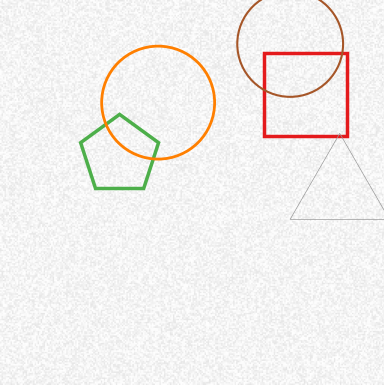[{"shape": "square", "thickness": 2.5, "radius": 0.54, "center": [0.794, 0.755]}, {"shape": "pentagon", "thickness": 2.5, "radius": 0.53, "center": [0.311, 0.596]}, {"shape": "circle", "thickness": 2, "radius": 0.73, "center": [0.411, 0.733]}, {"shape": "circle", "thickness": 1.5, "radius": 0.69, "center": [0.754, 0.886]}, {"shape": "triangle", "thickness": 0.5, "radius": 0.74, "center": [0.882, 0.505]}]